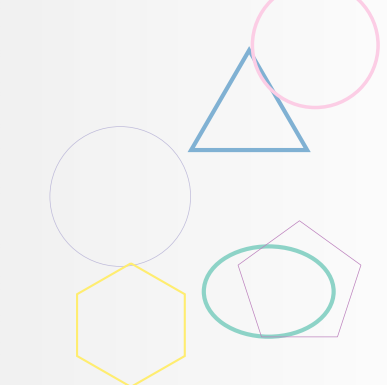[{"shape": "oval", "thickness": 3, "radius": 0.84, "center": [0.693, 0.243]}, {"shape": "circle", "thickness": 0.5, "radius": 0.91, "center": [0.31, 0.49]}, {"shape": "triangle", "thickness": 3, "radius": 0.86, "center": [0.643, 0.697]}, {"shape": "circle", "thickness": 2.5, "radius": 0.81, "center": [0.814, 0.883]}, {"shape": "pentagon", "thickness": 0.5, "radius": 0.83, "center": [0.773, 0.26]}, {"shape": "hexagon", "thickness": 1.5, "radius": 0.8, "center": [0.338, 0.156]}]